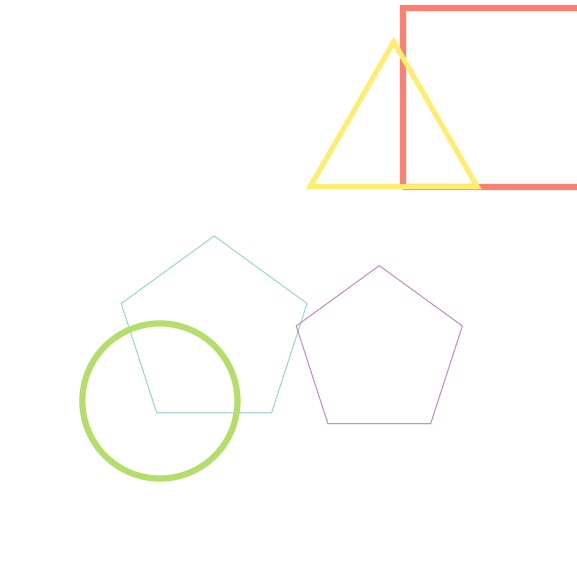[{"shape": "pentagon", "thickness": 0.5, "radius": 0.85, "center": [0.371, 0.421]}, {"shape": "square", "thickness": 3, "radius": 0.77, "center": [0.852, 0.83]}, {"shape": "circle", "thickness": 3, "radius": 0.67, "center": [0.277, 0.305]}, {"shape": "pentagon", "thickness": 0.5, "radius": 0.76, "center": [0.657, 0.388]}, {"shape": "triangle", "thickness": 2.5, "radius": 0.84, "center": [0.682, 0.759]}]